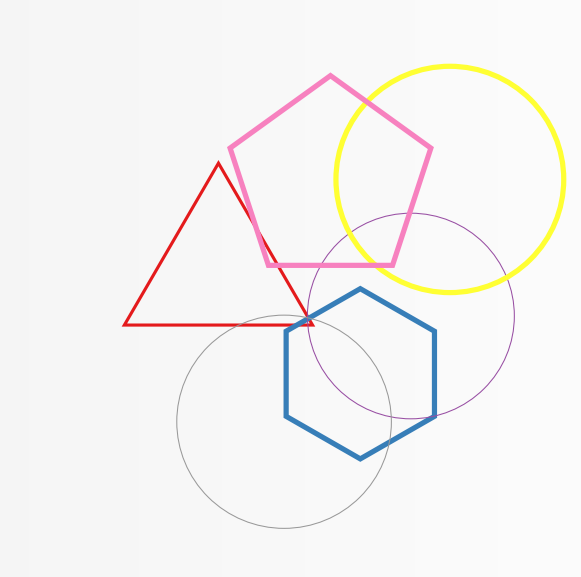[{"shape": "triangle", "thickness": 1.5, "radius": 0.93, "center": [0.376, 0.53]}, {"shape": "hexagon", "thickness": 2.5, "radius": 0.74, "center": [0.62, 0.352]}, {"shape": "circle", "thickness": 0.5, "radius": 0.89, "center": [0.707, 0.452]}, {"shape": "circle", "thickness": 2.5, "radius": 0.98, "center": [0.774, 0.688]}, {"shape": "pentagon", "thickness": 2.5, "radius": 0.91, "center": [0.569, 0.687]}, {"shape": "circle", "thickness": 0.5, "radius": 0.92, "center": [0.489, 0.269]}]